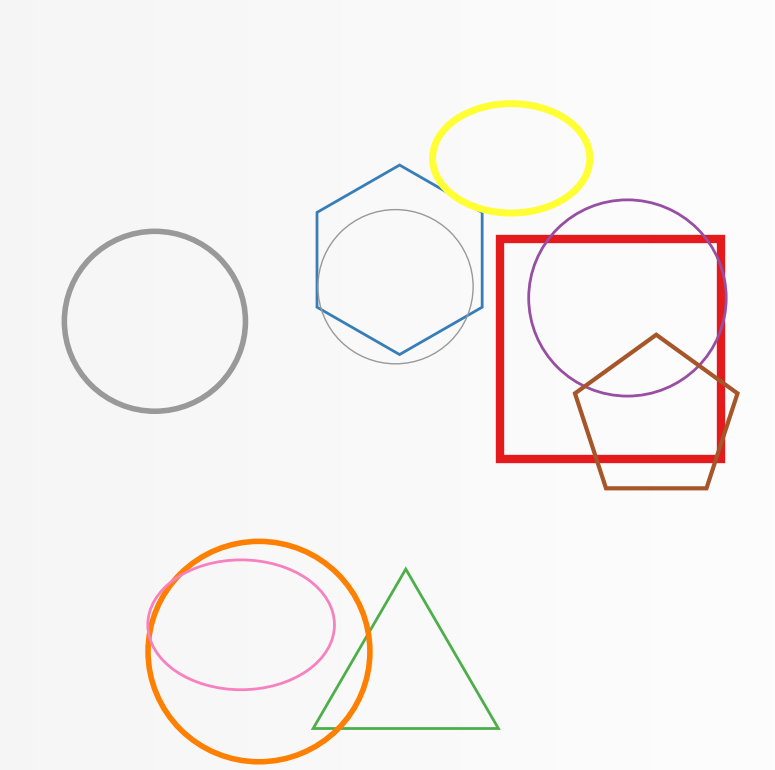[{"shape": "square", "thickness": 3, "radius": 0.71, "center": [0.788, 0.547]}, {"shape": "hexagon", "thickness": 1, "radius": 0.62, "center": [0.516, 0.663]}, {"shape": "triangle", "thickness": 1, "radius": 0.69, "center": [0.524, 0.123]}, {"shape": "circle", "thickness": 1, "radius": 0.64, "center": [0.81, 0.613]}, {"shape": "circle", "thickness": 2, "radius": 0.72, "center": [0.334, 0.154]}, {"shape": "oval", "thickness": 2.5, "radius": 0.51, "center": [0.66, 0.794]}, {"shape": "pentagon", "thickness": 1.5, "radius": 0.55, "center": [0.847, 0.455]}, {"shape": "oval", "thickness": 1, "radius": 0.6, "center": [0.311, 0.189]}, {"shape": "circle", "thickness": 2, "radius": 0.58, "center": [0.2, 0.583]}, {"shape": "circle", "thickness": 0.5, "radius": 0.5, "center": [0.51, 0.628]}]